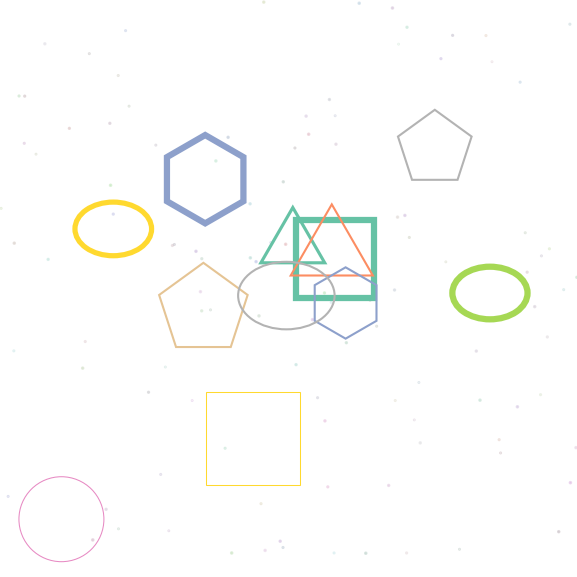[{"shape": "square", "thickness": 3, "radius": 0.34, "center": [0.58, 0.55]}, {"shape": "triangle", "thickness": 1.5, "radius": 0.32, "center": [0.507, 0.576]}, {"shape": "triangle", "thickness": 1, "radius": 0.41, "center": [0.575, 0.563]}, {"shape": "hexagon", "thickness": 3, "radius": 0.38, "center": [0.355, 0.689]}, {"shape": "hexagon", "thickness": 1, "radius": 0.31, "center": [0.598, 0.474]}, {"shape": "circle", "thickness": 0.5, "radius": 0.37, "center": [0.106, 0.1]}, {"shape": "oval", "thickness": 3, "radius": 0.33, "center": [0.848, 0.492]}, {"shape": "oval", "thickness": 2.5, "radius": 0.33, "center": [0.196, 0.603]}, {"shape": "square", "thickness": 0.5, "radius": 0.41, "center": [0.438, 0.24]}, {"shape": "pentagon", "thickness": 1, "radius": 0.4, "center": [0.352, 0.463]}, {"shape": "pentagon", "thickness": 1, "radius": 0.34, "center": [0.753, 0.742]}, {"shape": "oval", "thickness": 1, "radius": 0.42, "center": [0.496, 0.487]}]